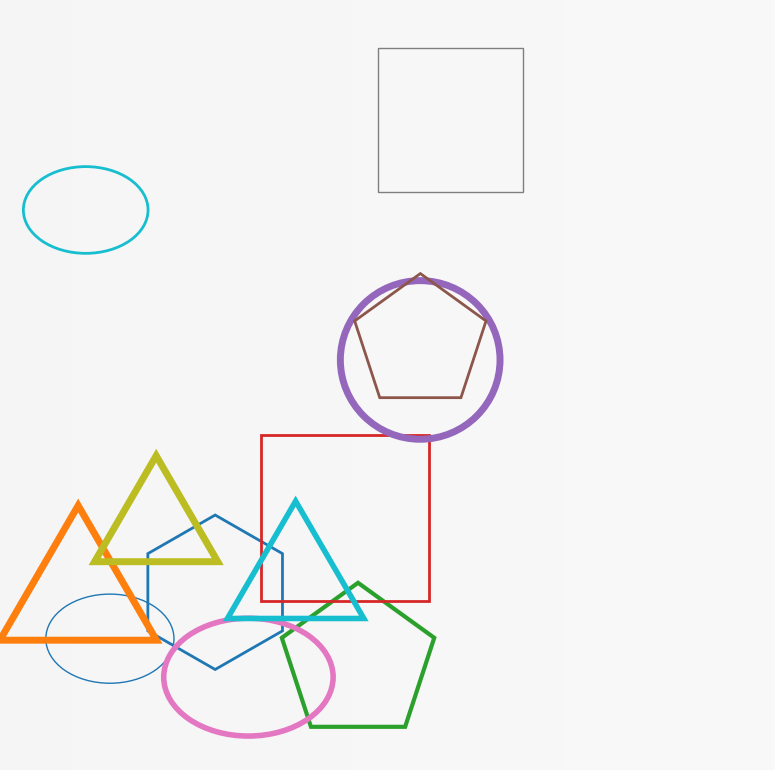[{"shape": "oval", "thickness": 0.5, "radius": 0.41, "center": [0.142, 0.171]}, {"shape": "hexagon", "thickness": 1, "radius": 0.5, "center": [0.278, 0.231]}, {"shape": "triangle", "thickness": 2.5, "radius": 0.58, "center": [0.101, 0.227]}, {"shape": "pentagon", "thickness": 1.5, "radius": 0.52, "center": [0.462, 0.14]}, {"shape": "square", "thickness": 1, "radius": 0.54, "center": [0.445, 0.327]}, {"shape": "circle", "thickness": 2.5, "radius": 0.52, "center": [0.542, 0.533]}, {"shape": "pentagon", "thickness": 1, "radius": 0.45, "center": [0.542, 0.556]}, {"shape": "oval", "thickness": 2, "radius": 0.55, "center": [0.321, 0.121]}, {"shape": "square", "thickness": 0.5, "radius": 0.47, "center": [0.581, 0.844]}, {"shape": "triangle", "thickness": 2.5, "radius": 0.46, "center": [0.202, 0.316]}, {"shape": "triangle", "thickness": 2, "radius": 0.51, "center": [0.381, 0.248]}, {"shape": "oval", "thickness": 1, "radius": 0.4, "center": [0.111, 0.727]}]